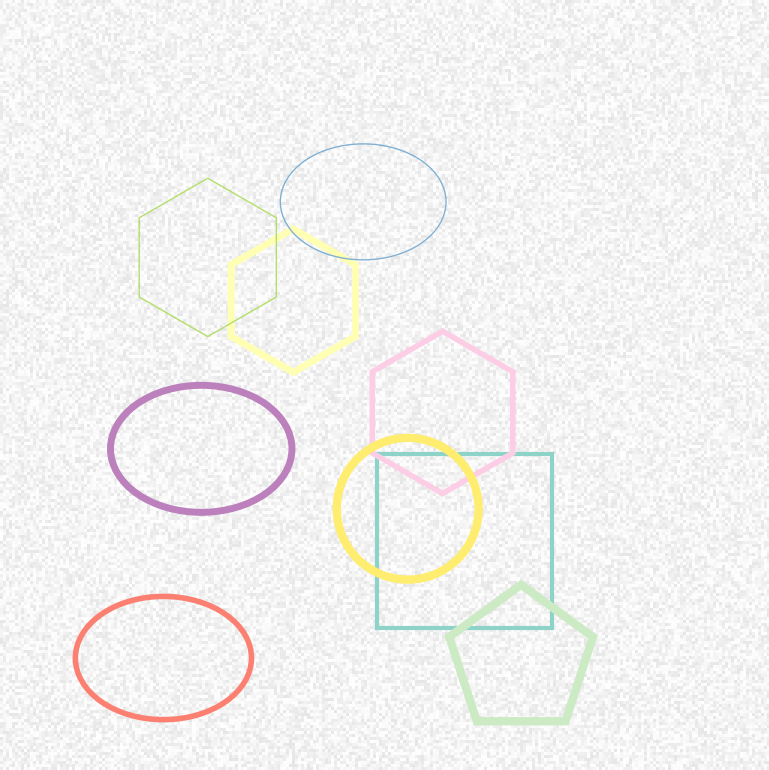[{"shape": "square", "thickness": 1.5, "radius": 0.57, "center": [0.603, 0.297]}, {"shape": "hexagon", "thickness": 2.5, "radius": 0.47, "center": [0.381, 0.61]}, {"shape": "oval", "thickness": 2, "radius": 0.57, "center": [0.212, 0.145]}, {"shape": "oval", "thickness": 0.5, "radius": 0.54, "center": [0.472, 0.738]}, {"shape": "hexagon", "thickness": 0.5, "radius": 0.51, "center": [0.27, 0.666]}, {"shape": "hexagon", "thickness": 2, "radius": 0.53, "center": [0.575, 0.464]}, {"shape": "oval", "thickness": 2.5, "radius": 0.59, "center": [0.261, 0.417]}, {"shape": "pentagon", "thickness": 3, "radius": 0.49, "center": [0.677, 0.143]}, {"shape": "circle", "thickness": 3, "radius": 0.46, "center": [0.529, 0.339]}]